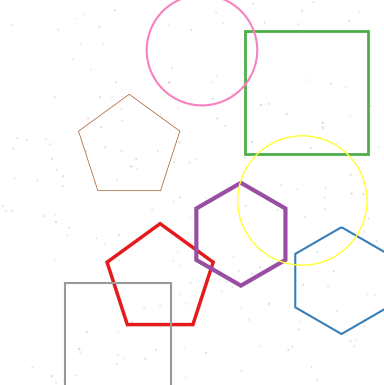[{"shape": "pentagon", "thickness": 2.5, "radius": 0.72, "center": [0.416, 0.274]}, {"shape": "hexagon", "thickness": 1.5, "radius": 0.69, "center": [0.887, 0.271]}, {"shape": "square", "thickness": 2, "radius": 0.8, "center": [0.797, 0.759]}, {"shape": "hexagon", "thickness": 3, "radius": 0.67, "center": [0.626, 0.392]}, {"shape": "circle", "thickness": 1, "radius": 0.84, "center": [0.785, 0.479]}, {"shape": "pentagon", "thickness": 0.5, "radius": 0.69, "center": [0.336, 0.617]}, {"shape": "circle", "thickness": 1.5, "radius": 0.72, "center": [0.525, 0.87]}, {"shape": "square", "thickness": 1.5, "radius": 0.68, "center": [0.307, 0.129]}]